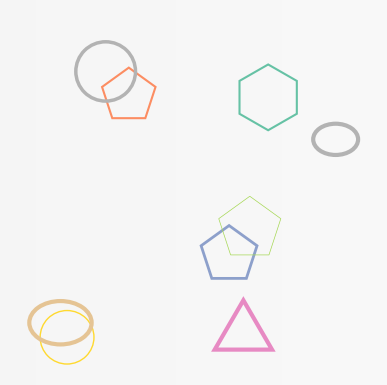[{"shape": "hexagon", "thickness": 1.5, "radius": 0.43, "center": [0.692, 0.747]}, {"shape": "pentagon", "thickness": 1.5, "radius": 0.36, "center": [0.332, 0.752]}, {"shape": "pentagon", "thickness": 2, "radius": 0.38, "center": [0.591, 0.338]}, {"shape": "triangle", "thickness": 3, "radius": 0.43, "center": [0.628, 0.135]}, {"shape": "pentagon", "thickness": 0.5, "radius": 0.42, "center": [0.645, 0.406]}, {"shape": "circle", "thickness": 1, "radius": 0.35, "center": [0.173, 0.124]}, {"shape": "oval", "thickness": 3, "radius": 0.4, "center": [0.156, 0.162]}, {"shape": "oval", "thickness": 3, "radius": 0.29, "center": [0.866, 0.638]}, {"shape": "circle", "thickness": 2.5, "radius": 0.39, "center": [0.273, 0.814]}]